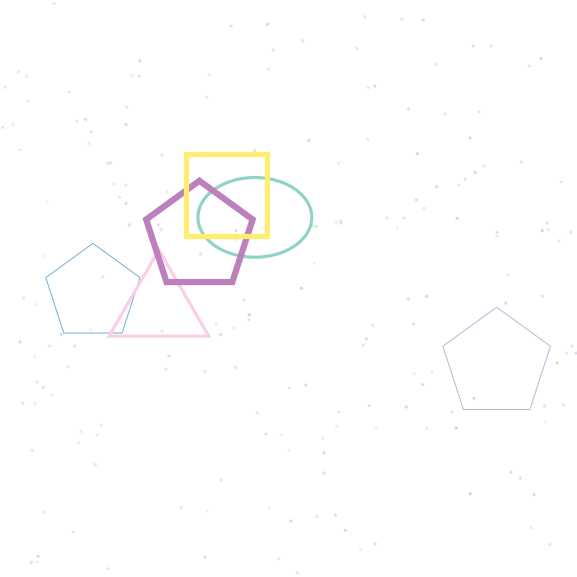[{"shape": "oval", "thickness": 1.5, "radius": 0.49, "center": [0.441, 0.623]}, {"shape": "pentagon", "thickness": 0.5, "radius": 0.49, "center": [0.86, 0.369]}, {"shape": "pentagon", "thickness": 0.5, "radius": 0.43, "center": [0.161, 0.492]}, {"shape": "triangle", "thickness": 1.5, "radius": 0.5, "center": [0.275, 0.467]}, {"shape": "pentagon", "thickness": 3, "radius": 0.48, "center": [0.345, 0.589]}, {"shape": "square", "thickness": 2.5, "radius": 0.35, "center": [0.392, 0.662]}]